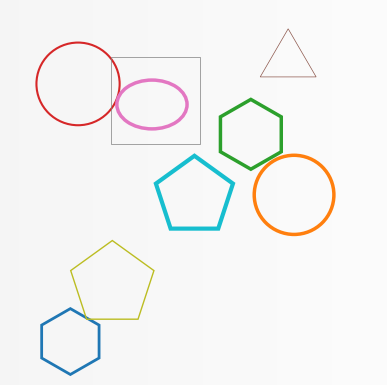[{"shape": "hexagon", "thickness": 2, "radius": 0.43, "center": [0.182, 0.113]}, {"shape": "circle", "thickness": 2.5, "radius": 0.51, "center": [0.759, 0.494]}, {"shape": "hexagon", "thickness": 2.5, "radius": 0.45, "center": [0.647, 0.651]}, {"shape": "circle", "thickness": 1.5, "radius": 0.54, "center": [0.201, 0.782]}, {"shape": "triangle", "thickness": 0.5, "radius": 0.42, "center": [0.744, 0.842]}, {"shape": "oval", "thickness": 2.5, "radius": 0.45, "center": [0.392, 0.729]}, {"shape": "square", "thickness": 0.5, "radius": 0.57, "center": [0.401, 0.739]}, {"shape": "pentagon", "thickness": 1, "radius": 0.56, "center": [0.29, 0.262]}, {"shape": "pentagon", "thickness": 3, "radius": 0.52, "center": [0.502, 0.491]}]